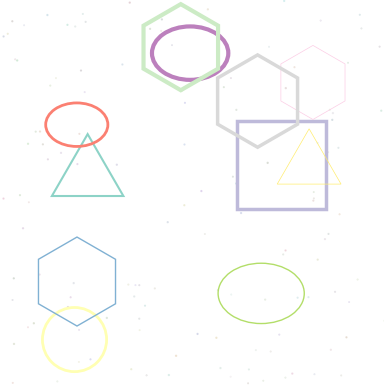[{"shape": "triangle", "thickness": 1.5, "radius": 0.54, "center": [0.228, 0.544]}, {"shape": "circle", "thickness": 2, "radius": 0.42, "center": [0.194, 0.118]}, {"shape": "square", "thickness": 2.5, "radius": 0.57, "center": [0.731, 0.571]}, {"shape": "oval", "thickness": 2, "radius": 0.4, "center": [0.199, 0.676]}, {"shape": "hexagon", "thickness": 1, "radius": 0.58, "center": [0.2, 0.269]}, {"shape": "oval", "thickness": 1, "radius": 0.56, "center": [0.678, 0.238]}, {"shape": "hexagon", "thickness": 0.5, "radius": 0.48, "center": [0.813, 0.786]}, {"shape": "hexagon", "thickness": 2.5, "radius": 0.6, "center": [0.669, 0.737]}, {"shape": "oval", "thickness": 3, "radius": 0.5, "center": [0.494, 0.862]}, {"shape": "hexagon", "thickness": 3, "radius": 0.56, "center": [0.47, 0.877]}, {"shape": "triangle", "thickness": 0.5, "radius": 0.48, "center": [0.803, 0.57]}]